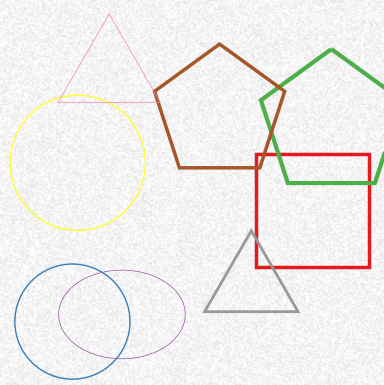[{"shape": "square", "thickness": 2.5, "radius": 0.74, "center": [0.812, 0.454]}, {"shape": "circle", "thickness": 1, "radius": 0.75, "center": [0.188, 0.165]}, {"shape": "pentagon", "thickness": 3, "radius": 0.96, "center": [0.861, 0.68]}, {"shape": "oval", "thickness": 0.5, "radius": 0.82, "center": [0.317, 0.183]}, {"shape": "circle", "thickness": 1, "radius": 0.88, "center": [0.202, 0.577]}, {"shape": "pentagon", "thickness": 2.5, "radius": 0.89, "center": [0.57, 0.708]}, {"shape": "triangle", "thickness": 0.5, "radius": 0.77, "center": [0.284, 0.811]}, {"shape": "triangle", "thickness": 2, "radius": 0.7, "center": [0.653, 0.261]}]